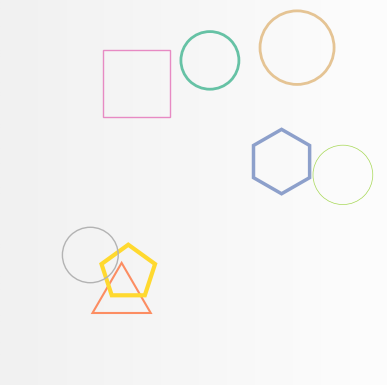[{"shape": "circle", "thickness": 2, "radius": 0.37, "center": [0.542, 0.843]}, {"shape": "triangle", "thickness": 1.5, "radius": 0.43, "center": [0.314, 0.23]}, {"shape": "hexagon", "thickness": 2.5, "radius": 0.42, "center": [0.727, 0.58]}, {"shape": "square", "thickness": 1, "radius": 0.43, "center": [0.353, 0.783]}, {"shape": "circle", "thickness": 0.5, "radius": 0.39, "center": [0.885, 0.546]}, {"shape": "pentagon", "thickness": 3, "radius": 0.36, "center": [0.331, 0.292]}, {"shape": "circle", "thickness": 2, "radius": 0.48, "center": [0.767, 0.876]}, {"shape": "circle", "thickness": 1, "radius": 0.36, "center": [0.233, 0.338]}]